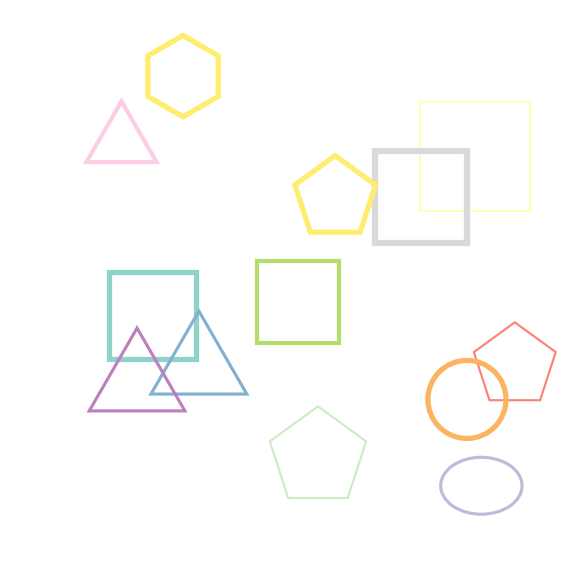[{"shape": "square", "thickness": 2.5, "radius": 0.38, "center": [0.264, 0.453]}, {"shape": "square", "thickness": 1, "radius": 0.47, "center": [0.823, 0.728]}, {"shape": "oval", "thickness": 1.5, "radius": 0.35, "center": [0.834, 0.158]}, {"shape": "pentagon", "thickness": 1, "radius": 0.37, "center": [0.891, 0.366]}, {"shape": "triangle", "thickness": 1.5, "radius": 0.48, "center": [0.344, 0.365]}, {"shape": "circle", "thickness": 2.5, "radius": 0.34, "center": [0.809, 0.307]}, {"shape": "square", "thickness": 2, "radius": 0.35, "center": [0.515, 0.476]}, {"shape": "triangle", "thickness": 2, "radius": 0.35, "center": [0.21, 0.754]}, {"shape": "square", "thickness": 3, "radius": 0.4, "center": [0.729, 0.658]}, {"shape": "triangle", "thickness": 1.5, "radius": 0.48, "center": [0.237, 0.335]}, {"shape": "pentagon", "thickness": 1, "radius": 0.44, "center": [0.551, 0.208]}, {"shape": "pentagon", "thickness": 2.5, "radius": 0.37, "center": [0.58, 0.656]}, {"shape": "hexagon", "thickness": 2.5, "radius": 0.35, "center": [0.317, 0.867]}]